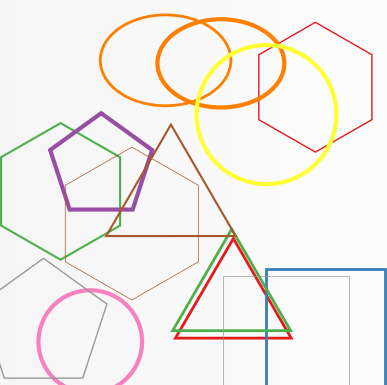[{"shape": "hexagon", "thickness": 1, "radius": 0.84, "center": [0.814, 0.774]}, {"shape": "triangle", "thickness": 2, "radius": 0.86, "center": [0.602, 0.208]}, {"shape": "square", "thickness": 2, "radius": 0.77, "center": [0.84, 0.148]}, {"shape": "triangle", "thickness": 2, "radius": 0.88, "center": [0.598, 0.229]}, {"shape": "hexagon", "thickness": 1.5, "radius": 0.89, "center": [0.156, 0.503]}, {"shape": "pentagon", "thickness": 3, "radius": 0.69, "center": [0.261, 0.568]}, {"shape": "oval", "thickness": 3, "radius": 0.82, "center": [0.57, 0.835]}, {"shape": "oval", "thickness": 2, "radius": 0.84, "center": [0.427, 0.843]}, {"shape": "circle", "thickness": 3, "radius": 0.9, "center": [0.688, 0.702]}, {"shape": "hexagon", "thickness": 0.5, "radius": 0.99, "center": [0.34, 0.419]}, {"shape": "triangle", "thickness": 1.5, "radius": 0.97, "center": [0.441, 0.483]}, {"shape": "circle", "thickness": 3, "radius": 0.67, "center": [0.233, 0.112]}, {"shape": "pentagon", "thickness": 1, "radius": 0.86, "center": [0.112, 0.157]}, {"shape": "square", "thickness": 0.5, "radius": 0.81, "center": [0.737, 0.121]}]